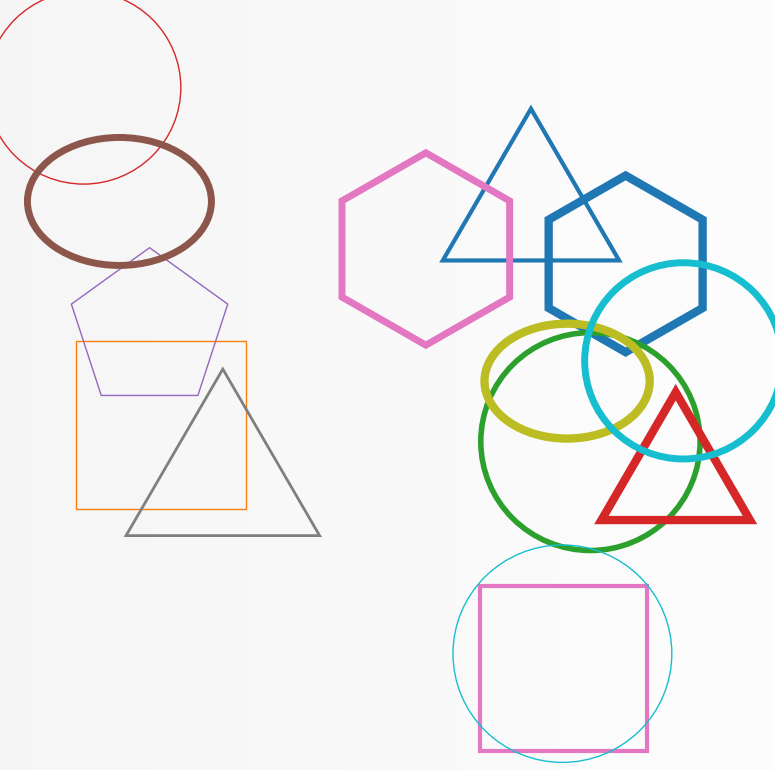[{"shape": "triangle", "thickness": 1.5, "radius": 0.66, "center": [0.685, 0.727]}, {"shape": "hexagon", "thickness": 3, "radius": 0.57, "center": [0.807, 0.657]}, {"shape": "square", "thickness": 0.5, "radius": 0.55, "center": [0.208, 0.448]}, {"shape": "circle", "thickness": 2, "radius": 0.71, "center": [0.762, 0.427]}, {"shape": "triangle", "thickness": 3, "radius": 0.55, "center": [0.872, 0.38]}, {"shape": "circle", "thickness": 0.5, "radius": 0.63, "center": [0.108, 0.886]}, {"shape": "pentagon", "thickness": 0.5, "radius": 0.53, "center": [0.193, 0.572]}, {"shape": "oval", "thickness": 2.5, "radius": 0.59, "center": [0.154, 0.738]}, {"shape": "square", "thickness": 1.5, "radius": 0.54, "center": [0.728, 0.132]}, {"shape": "hexagon", "thickness": 2.5, "radius": 0.62, "center": [0.549, 0.677]}, {"shape": "triangle", "thickness": 1, "radius": 0.72, "center": [0.288, 0.376]}, {"shape": "oval", "thickness": 3, "radius": 0.53, "center": [0.732, 0.505]}, {"shape": "circle", "thickness": 0.5, "radius": 0.71, "center": [0.726, 0.151]}, {"shape": "circle", "thickness": 2.5, "radius": 0.64, "center": [0.882, 0.531]}]